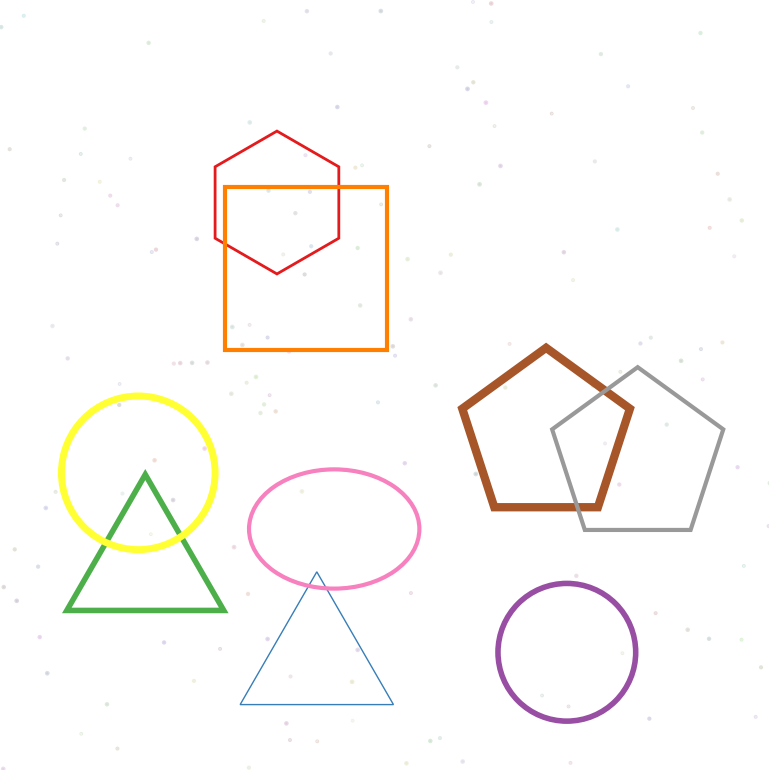[{"shape": "hexagon", "thickness": 1, "radius": 0.46, "center": [0.36, 0.737]}, {"shape": "triangle", "thickness": 0.5, "radius": 0.57, "center": [0.411, 0.142]}, {"shape": "triangle", "thickness": 2, "radius": 0.59, "center": [0.189, 0.266]}, {"shape": "circle", "thickness": 2, "radius": 0.45, "center": [0.736, 0.153]}, {"shape": "square", "thickness": 1.5, "radius": 0.53, "center": [0.397, 0.651]}, {"shape": "circle", "thickness": 2.5, "radius": 0.5, "center": [0.18, 0.386]}, {"shape": "pentagon", "thickness": 3, "radius": 0.57, "center": [0.709, 0.434]}, {"shape": "oval", "thickness": 1.5, "radius": 0.55, "center": [0.434, 0.313]}, {"shape": "pentagon", "thickness": 1.5, "radius": 0.58, "center": [0.828, 0.406]}]